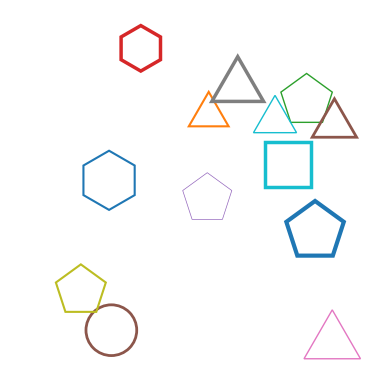[{"shape": "pentagon", "thickness": 3, "radius": 0.39, "center": [0.818, 0.4]}, {"shape": "hexagon", "thickness": 1.5, "radius": 0.38, "center": [0.283, 0.532]}, {"shape": "triangle", "thickness": 1.5, "radius": 0.3, "center": [0.542, 0.702]}, {"shape": "pentagon", "thickness": 1, "radius": 0.35, "center": [0.796, 0.739]}, {"shape": "hexagon", "thickness": 2.5, "radius": 0.3, "center": [0.366, 0.874]}, {"shape": "pentagon", "thickness": 0.5, "radius": 0.34, "center": [0.538, 0.484]}, {"shape": "triangle", "thickness": 2, "radius": 0.33, "center": [0.869, 0.677]}, {"shape": "circle", "thickness": 2, "radius": 0.33, "center": [0.289, 0.142]}, {"shape": "triangle", "thickness": 1, "radius": 0.42, "center": [0.863, 0.11]}, {"shape": "triangle", "thickness": 2.5, "radius": 0.39, "center": [0.617, 0.775]}, {"shape": "pentagon", "thickness": 1.5, "radius": 0.34, "center": [0.21, 0.245]}, {"shape": "triangle", "thickness": 1, "radius": 0.32, "center": [0.714, 0.688]}, {"shape": "square", "thickness": 2.5, "radius": 0.3, "center": [0.747, 0.573]}]